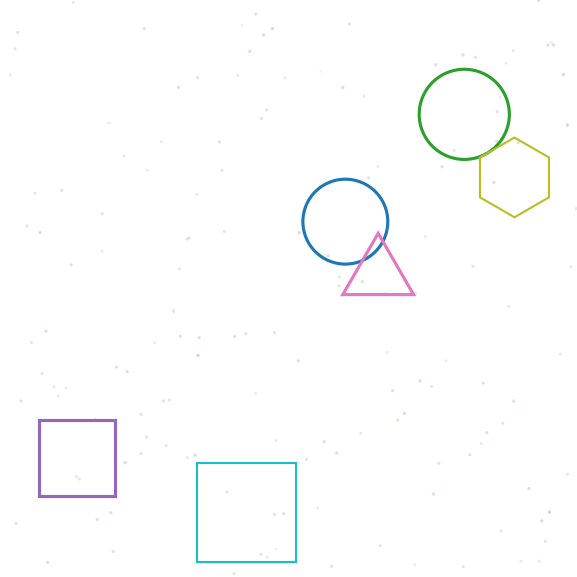[{"shape": "circle", "thickness": 1.5, "radius": 0.37, "center": [0.598, 0.615]}, {"shape": "circle", "thickness": 1.5, "radius": 0.39, "center": [0.804, 0.801]}, {"shape": "square", "thickness": 1.5, "radius": 0.33, "center": [0.134, 0.206]}, {"shape": "triangle", "thickness": 1.5, "radius": 0.35, "center": [0.655, 0.524]}, {"shape": "hexagon", "thickness": 1, "radius": 0.35, "center": [0.891, 0.692]}, {"shape": "square", "thickness": 1, "radius": 0.43, "center": [0.427, 0.111]}]